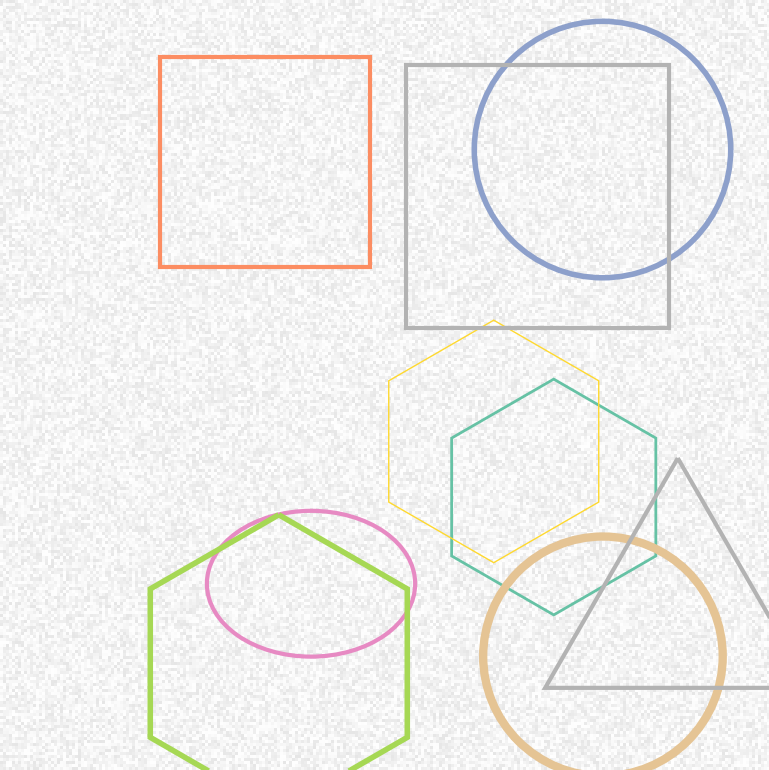[{"shape": "hexagon", "thickness": 1, "radius": 0.77, "center": [0.719, 0.355]}, {"shape": "square", "thickness": 1.5, "radius": 0.68, "center": [0.344, 0.789]}, {"shape": "circle", "thickness": 2, "radius": 0.83, "center": [0.782, 0.806]}, {"shape": "oval", "thickness": 1.5, "radius": 0.68, "center": [0.404, 0.242]}, {"shape": "hexagon", "thickness": 2, "radius": 0.96, "center": [0.362, 0.139]}, {"shape": "hexagon", "thickness": 0.5, "radius": 0.79, "center": [0.641, 0.427]}, {"shape": "circle", "thickness": 3, "radius": 0.78, "center": [0.783, 0.148]}, {"shape": "square", "thickness": 1.5, "radius": 0.86, "center": [0.698, 0.745]}, {"shape": "triangle", "thickness": 1.5, "radius": 0.99, "center": [0.88, 0.206]}]